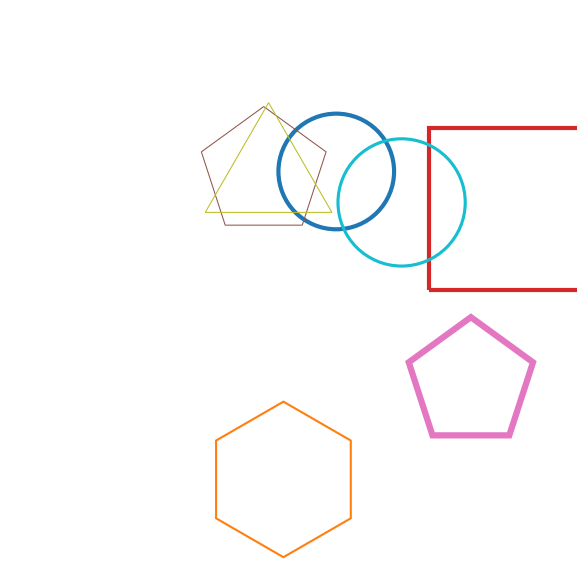[{"shape": "circle", "thickness": 2, "radius": 0.5, "center": [0.582, 0.702]}, {"shape": "hexagon", "thickness": 1, "radius": 0.67, "center": [0.491, 0.169]}, {"shape": "square", "thickness": 2, "radius": 0.7, "center": [0.883, 0.637]}, {"shape": "pentagon", "thickness": 0.5, "radius": 0.57, "center": [0.457, 0.701]}, {"shape": "pentagon", "thickness": 3, "radius": 0.57, "center": [0.815, 0.337]}, {"shape": "triangle", "thickness": 0.5, "radius": 0.63, "center": [0.465, 0.695]}, {"shape": "circle", "thickness": 1.5, "radius": 0.55, "center": [0.695, 0.649]}]